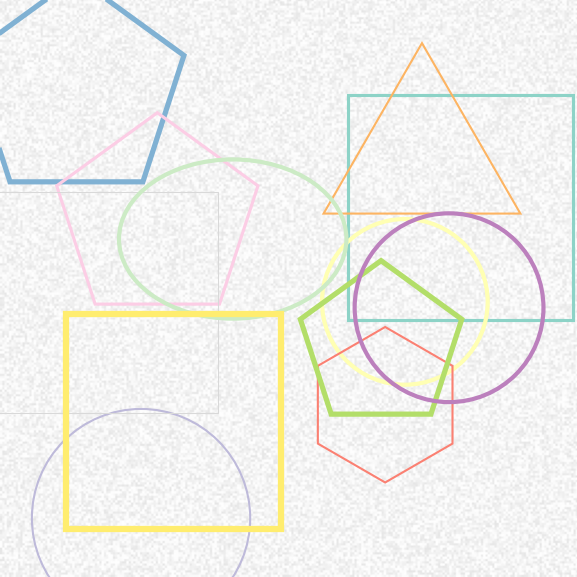[{"shape": "square", "thickness": 1.5, "radius": 0.98, "center": [0.798, 0.639]}, {"shape": "circle", "thickness": 2, "radius": 0.72, "center": [0.701, 0.476]}, {"shape": "circle", "thickness": 1, "radius": 0.95, "center": [0.244, 0.102]}, {"shape": "hexagon", "thickness": 1, "radius": 0.67, "center": [0.667, 0.298]}, {"shape": "pentagon", "thickness": 2.5, "radius": 0.98, "center": [0.132, 0.843]}, {"shape": "triangle", "thickness": 1, "radius": 0.98, "center": [0.731, 0.728]}, {"shape": "pentagon", "thickness": 2.5, "radius": 0.73, "center": [0.66, 0.401]}, {"shape": "pentagon", "thickness": 1.5, "radius": 0.92, "center": [0.272, 0.621]}, {"shape": "square", "thickness": 0.5, "radius": 0.96, "center": [0.186, 0.475]}, {"shape": "circle", "thickness": 2, "radius": 0.82, "center": [0.778, 0.466]}, {"shape": "oval", "thickness": 2, "radius": 0.98, "center": [0.403, 0.585]}, {"shape": "square", "thickness": 3, "radius": 0.93, "center": [0.3, 0.269]}]